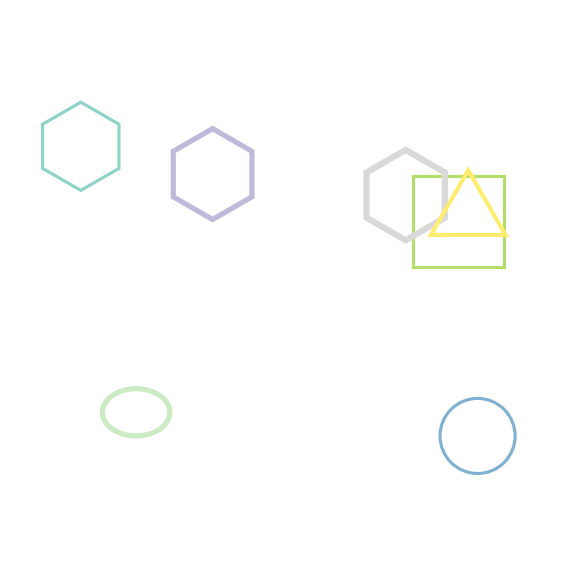[{"shape": "hexagon", "thickness": 1.5, "radius": 0.38, "center": [0.14, 0.746]}, {"shape": "hexagon", "thickness": 2.5, "radius": 0.39, "center": [0.368, 0.698]}, {"shape": "circle", "thickness": 1.5, "radius": 0.33, "center": [0.827, 0.244]}, {"shape": "square", "thickness": 1.5, "radius": 0.39, "center": [0.794, 0.616]}, {"shape": "hexagon", "thickness": 3, "radius": 0.39, "center": [0.702, 0.661]}, {"shape": "oval", "thickness": 2.5, "radius": 0.29, "center": [0.236, 0.285]}, {"shape": "triangle", "thickness": 2, "radius": 0.37, "center": [0.811, 0.63]}]